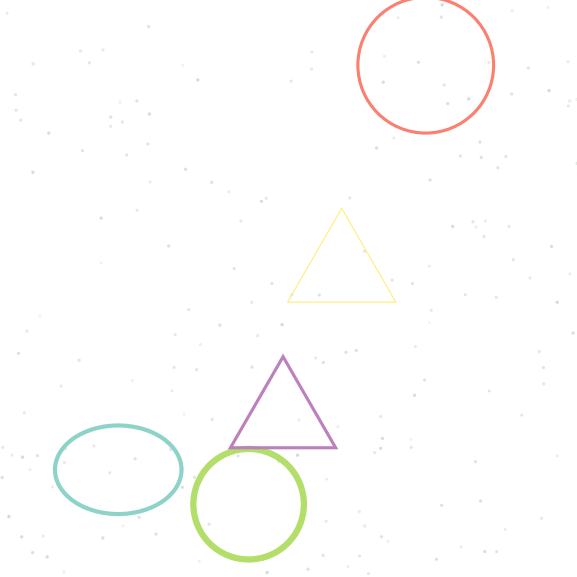[{"shape": "oval", "thickness": 2, "radius": 0.55, "center": [0.205, 0.186]}, {"shape": "circle", "thickness": 1.5, "radius": 0.59, "center": [0.737, 0.886]}, {"shape": "circle", "thickness": 3, "radius": 0.48, "center": [0.43, 0.126]}, {"shape": "triangle", "thickness": 1.5, "radius": 0.53, "center": [0.49, 0.276]}, {"shape": "triangle", "thickness": 0.5, "radius": 0.54, "center": [0.592, 0.53]}]